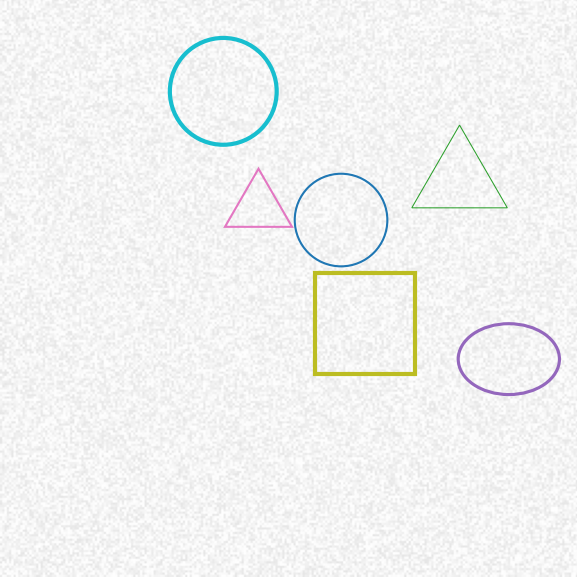[{"shape": "circle", "thickness": 1, "radius": 0.4, "center": [0.591, 0.618]}, {"shape": "triangle", "thickness": 0.5, "radius": 0.48, "center": [0.796, 0.687]}, {"shape": "oval", "thickness": 1.5, "radius": 0.44, "center": [0.881, 0.377]}, {"shape": "triangle", "thickness": 1, "radius": 0.34, "center": [0.448, 0.64]}, {"shape": "square", "thickness": 2, "radius": 0.43, "center": [0.632, 0.439]}, {"shape": "circle", "thickness": 2, "radius": 0.46, "center": [0.387, 0.841]}]